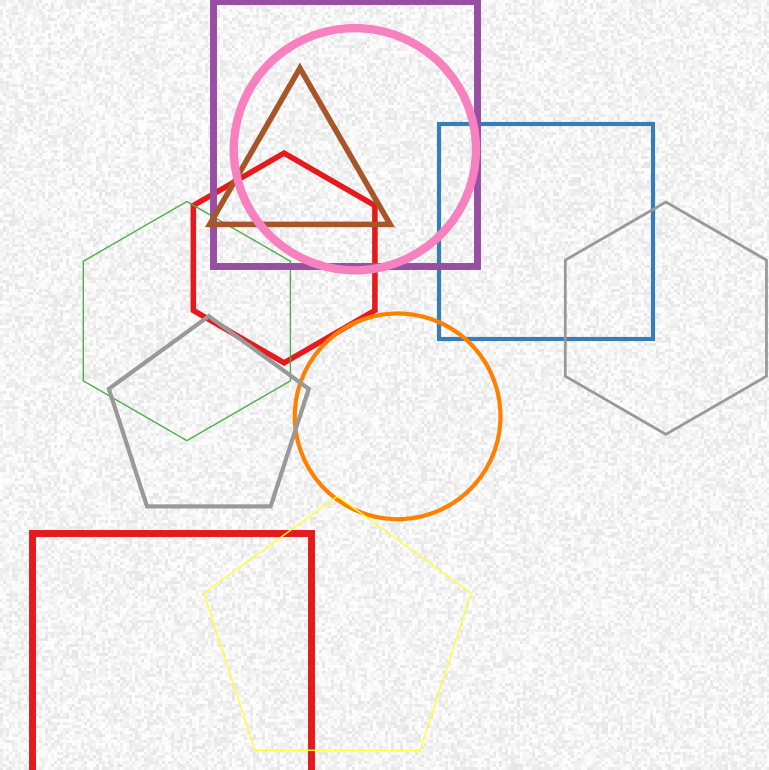[{"shape": "square", "thickness": 2.5, "radius": 0.91, "center": [0.222, 0.127]}, {"shape": "hexagon", "thickness": 2, "radius": 0.68, "center": [0.369, 0.665]}, {"shape": "square", "thickness": 1.5, "radius": 0.7, "center": [0.709, 0.699]}, {"shape": "hexagon", "thickness": 0.5, "radius": 0.78, "center": [0.243, 0.583]}, {"shape": "square", "thickness": 2.5, "radius": 0.86, "center": [0.448, 0.826]}, {"shape": "circle", "thickness": 1.5, "radius": 0.67, "center": [0.516, 0.459]}, {"shape": "pentagon", "thickness": 0.5, "radius": 0.91, "center": [0.438, 0.173]}, {"shape": "triangle", "thickness": 2, "radius": 0.68, "center": [0.39, 0.776]}, {"shape": "circle", "thickness": 3, "radius": 0.79, "center": [0.461, 0.806]}, {"shape": "pentagon", "thickness": 1.5, "radius": 0.68, "center": [0.271, 0.453]}, {"shape": "hexagon", "thickness": 1, "radius": 0.75, "center": [0.865, 0.587]}]